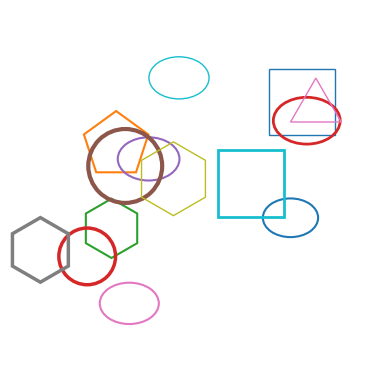[{"shape": "oval", "thickness": 1.5, "radius": 0.36, "center": [0.755, 0.434]}, {"shape": "square", "thickness": 1, "radius": 0.43, "center": [0.784, 0.734]}, {"shape": "pentagon", "thickness": 1.5, "radius": 0.44, "center": [0.302, 0.624]}, {"shape": "hexagon", "thickness": 1.5, "radius": 0.39, "center": [0.29, 0.407]}, {"shape": "oval", "thickness": 2, "radius": 0.43, "center": [0.797, 0.686]}, {"shape": "circle", "thickness": 2.5, "radius": 0.37, "center": [0.226, 0.334]}, {"shape": "oval", "thickness": 1.5, "radius": 0.4, "center": [0.386, 0.587]}, {"shape": "circle", "thickness": 3, "radius": 0.48, "center": [0.325, 0.569]}, {"shape": "oval", "thickness": 1.5, "radius": 0.38, "center": [0.336, 0.212]}, {"shape": "triangle", "thickness": 1, "radius": 0.38, "center": [0.82, 0.721]}, {"shape": "hexagon", "thickness": 2.5, "radius": 0.42, "center": [0.105, 0.351]}, {"shape": "hexagon", "thickness": 1, "radius": 0.48, "center": [0.451, 0.536]}, {"shape": "oval", "thickness": 1, "radius": 0.39, "center": [0.465, 0.798]}, {"shape": "square", "thickness": 2, "radius": 0.43, "center": [0.652, 0.523]}]